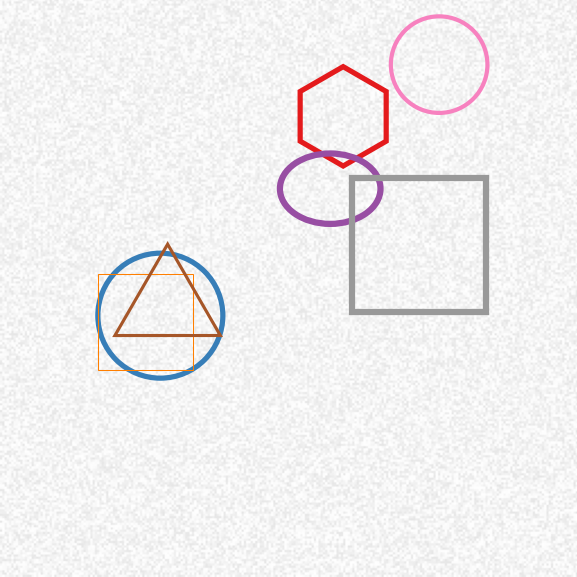[{"shape": "hexagon", "thickness": 2.5, "radius": 0.43, "center": [0.594, 0.798]}, {"shape": "circle", "thickness": 2.5, "radius": 0.54, "center": [0.278, 0.453]}, {"shape": "oval", "thickness": 3, "radius": 0.44, "center": [0.572, 0.672]}, {"shape": "square", "thickness": 0.5, "radius": 0.41, "center": [0.252, 0.442]}, {"shape": "triangle", "thickness": 1.5, "radius": 0.53, "center": [0.29, 0.471]}, {"shape": "circle", "thickness": 2, "radius": 0.42, "center": [0.76, 0.887]}, {"shape": "square", "thickness": 3, "radius": 0.58, "center": [0.726, 0.575]}]